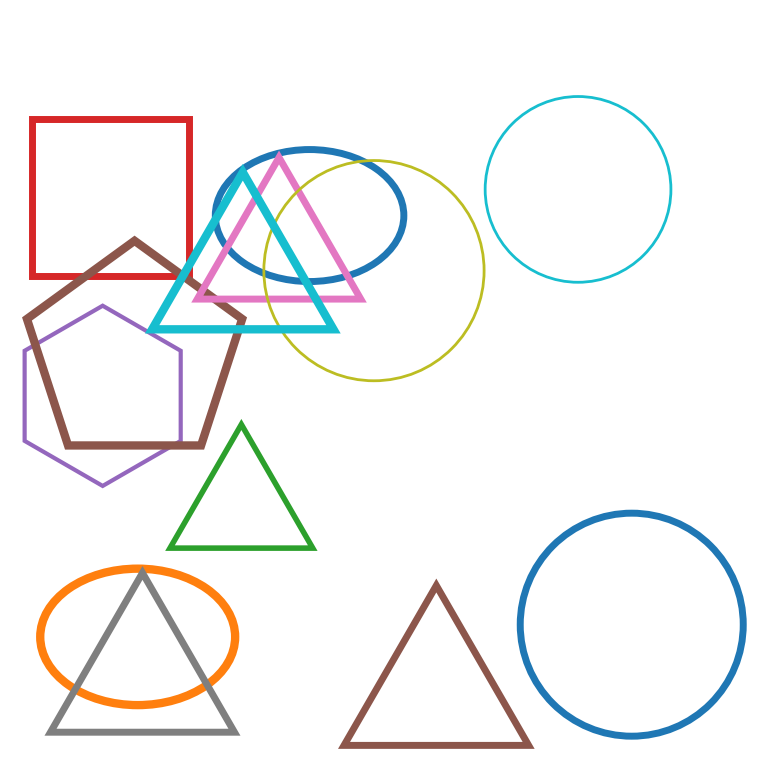[{"shape": "circle", "thickness": 2.5, "radius": 0.72, "center": [0.82, 0.189]}, {"shape": "oval", "thickness": 2.5, "radius": 0.61, "center": [0.402, 0.72]}, {"shape": "oval", "thickness": 3, "radius": 0.63, "center": [0.179, 0.173]}, {"shape": "triangle", "thickness": 2, "radius": 0.54, "center": [0.313, 0.342]}, {"shape": "square", "thickness": 2.5, "radius": 0.51, "center": [0.143, 0.743]}, {"shape": "hexagon", "thickness": 1.5, "radius": 0.59, "center": [0.133, 0.486]}, {"shape": "triangle", "thickness": 2.5, "radius": 0.69, "center": [0.567, 0.101]}, {"shape": "pentagon", "thickness": 3, "radius": 0.73, "center": [0.175, 0.54]}, {"shape": "triangle", "thickness": 2.5, "radius": 0.61, "center": [0.362, 0.673]}, {"shape": "triangle", "thickness": 2.5, "radius": 0.69, "center": [0.185, 0.118]}, {"shape": "circle", "thickness": 1, "radius": 0.72, "center": [0.486, 0.649]}, {"shape": "triangle", "thickness": 3, "radius": 0.68, "center": [0.315, 0.64]}, {"shape": "circle", "thickness": 1, "radius": 0.6, "center": [0.751, 0.754]}]